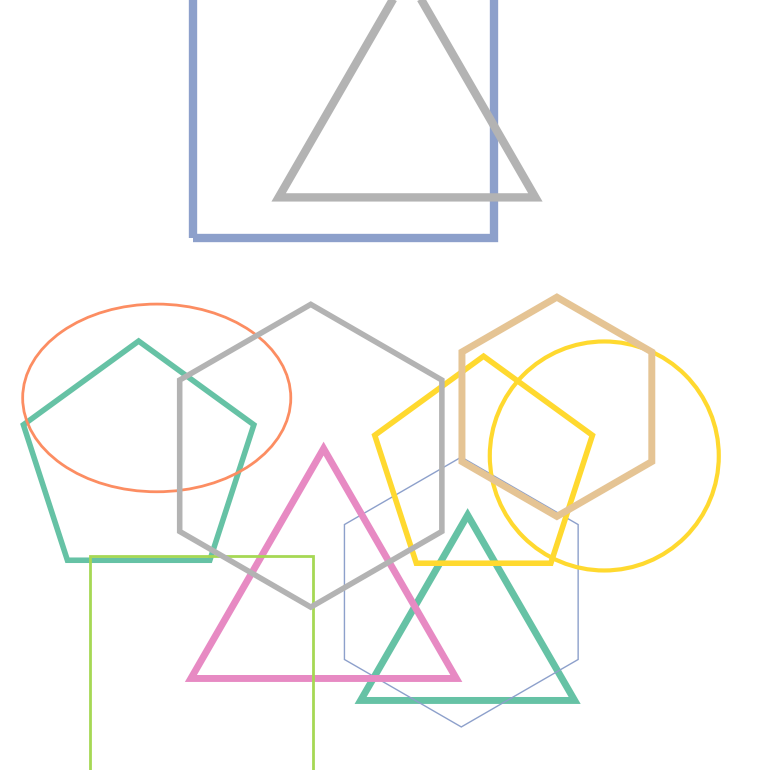[{"shape": "pentagon", "thickness": 2, "radius": 0.79, "center": [0.18, 0.4]}, {"shape": "triangle", "thickness": 2.5, "radius": 0.8, "center": [0.607, 0.171]}, {"shape": "oval", "thickness": 1, "radius": 0.87, "center": [0.204, 0.483]}, {"shape": "hexagon", "thickness": 0.5, "radius": 0.88, "center": [0.599, 0.231]}, {"shape": "square", "thickness": 3, "radius": 0.98, "center": [0.447, 0.886]}, {"shape": "triangle", "thickness": 2.5, "radius": 1.0, "center": [0.42, 0.218]}, {"shape": "square", "thickness": 1, "radius": 0.72, "center": [0.262, 0.133]}, {"shape": "pentagon", "thickness": 2, "radius": 0.74, "center": [0.628, 0.389]}, {"shape": "circle", "thickness": 1.5, "radius": 0.74, "center": [0.785, 0.408]}, {"shape": "hexagon", "thickness": 2.5, "radius": 0.71, "center": [0.723, 0.472]}, {"shape": "hexagon", "thickness": 2, "radius": 0.98, "center": [0.404, 0.408]}, {"shape": "triangle", "thickness": 3, "radius": 0.96, "center": [0.529, 0.84]}]